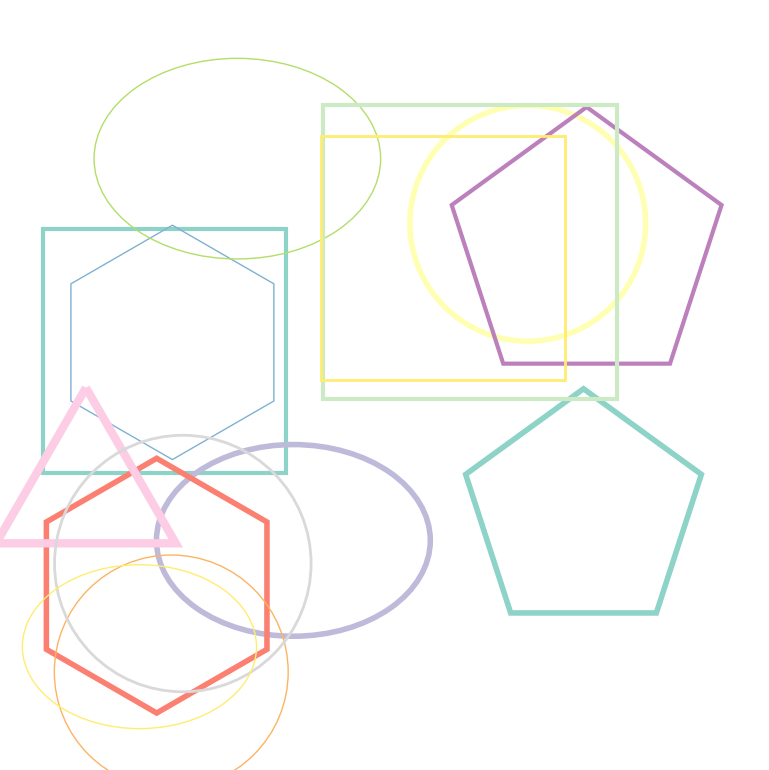[{"shape": "square", "thickness": 1.5, "radius": 0.79, "center": [0.214, 0.544]}, {"shape": "pentagon", "thickness": 2, "radius": 0.8, "center": [0.758, 0.334]}, {"shape": "circle", "thickness": 2, "radius": 0.77, "center": [0.685, 0.71]}, {"shape": "oval", "thickness": 2, "radius": 0.89, "center": [0.381, 0.298]}, {"shape": "hexagon", "thickness": 2, "radius": 0.83, "center": [0.203, 0.239]}, {"shape": "hexagon", "thickness": 0.5, "radius": 0.76, "center": [0.224, 0.555]}, {"shape": "circle", "thickness": 0.5, "radius": 0.76, "center": [0.222, 0.127]}, {"shape": "oval", "thickness": 0.5, "radius": 0.93, "center": [0.308, 0.794]}, {"shape": "triangle", "thickness": 3, "radius": 0.67, "center": [0.112, 0.362]}, {"shape": "circle", "thickness": 1, "radius": 0.83, "center": [0.237, 0.268]}, {"shape": "pentagon", "thickness": 1.5, "radius": 0.92, "center": [0.762, 0.677]}, {"shape": "square", "thickness": 1.5, "radius": 0.95, "center": [0.611, 0.673]}, {"shape": "square", "thickness": 1, "radius": 0.79, "center": [0.575, 0.665]}, {"shape": "oval", "thickness": 0.5, "radius": 0.76, "center": [0.181, 0.16]}]